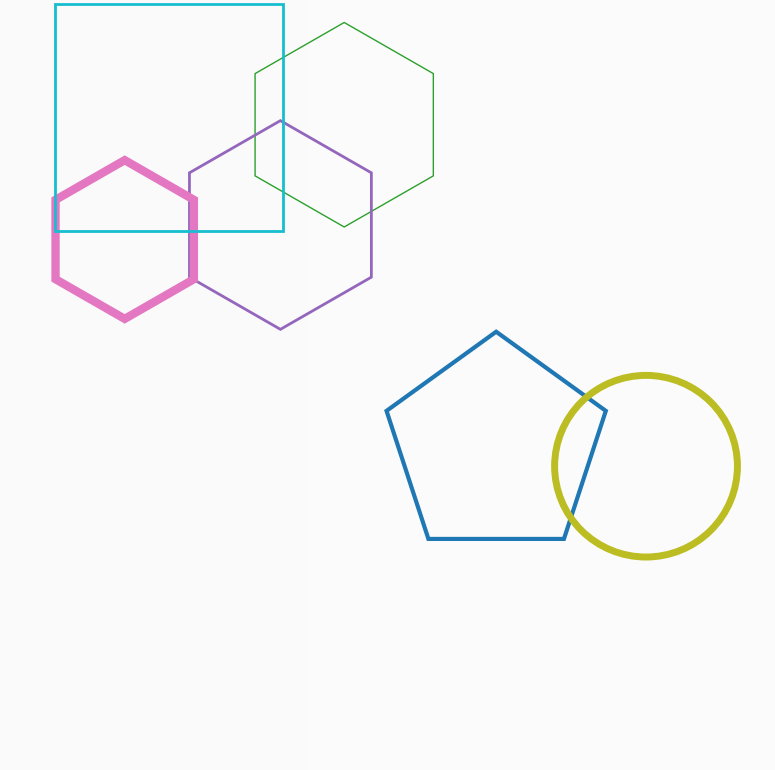[{"shape": "pentagon", "thickness": 1.5, "radius": 0.74, "center": [0.64, 0.42]}, {"shape": "hexagon", "thickness": 0.5, "radius": 0.66, "center": [0.444, 0.838]}, {"shape": "hexagon", "thickness": 1, "radius": 0.68, "center": [0.362, 0.708]}, {"shape": "hexagon", "thickness": 3, "radius": 0.52, "center": [0.161, 0.689]}, {"shape": "circle", "thickness": 2.5, "radius": 0.59, "center": [0.834, 0.395]}, {"shape": "square", "thickness": 1, "radius": 0.74, "center": [0.218, 0.847]}]